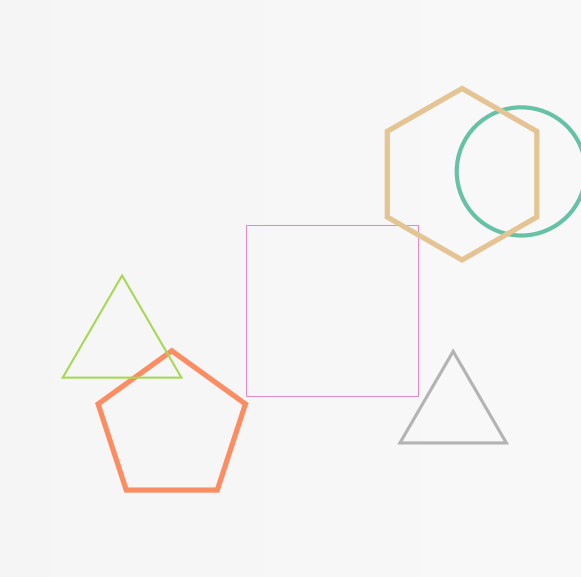[{"shape": "circle", "thickness": 2, "radius": 0.55, "center": [0.897, 0.702]}, {"shape": "pentagon", "thickness": 2.5, "radius": 0.67, "center": [0.296, 0.258]}, {"shape": "square", "thickness": 0.5, "radius": 0.74, "center": [0.572, 0.461]}, {"shape": "triangle", "thickness": 1, "radius": 0.59, "center": [0.21, 0.404]}, {"shape": "hexagon", "thickness": 2.5, "radius": 0.74, "center": [0.795, 0.697]}, {"shape": "triangle", "thickness": 1.5, "radius": 0.53, "center": [0.78, 0.285]}]